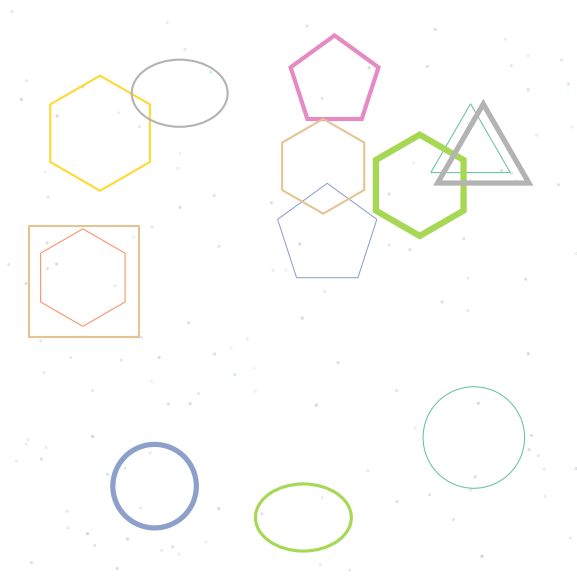[{"shape": "circle", "thickness": 0.5, "radius": 0.44, "center": [0.82, 0.242]}, {"shape": "triangle", "thickness": 0.5, "radius": 0.4, "center": [0.815, 0.74]}, {"shape": "hexagon", "thickness": 0.5, "radius": 0.42, "center": [0.143, 0.518]}, {"shape": "pentagon", "thickness": 0.5, "radius": 0.45, "center": [0.567, 0.591]}, {"shape": "circle", "thickness": 2.5, "radius": 0.36, "center": [0.268, 0.157]}, {"shape": "pentagon", "thickness": 2, "radius": 0.4, "center": [0.579, 0.858]}, {"shape": "hexagon", "thickness": 3, "radius": 0.44, "center": [0.727, 0.678]}, {"shape": "oval", "thickness": 1.5, "radius": 0.42, "center": [0.525, 0.103]}, {"shape": "hexagon", "thickness": 1, "radius": 0.5, "center": [0.173, 0.769]}, {"shape": "square", "thickness": 1, "radius": 0.48, "center": [0.145, 0.512]}, {"shape": "hexagon", "thickness": 1, "radius": 0.41, "center": [0.56, 0.711]}, {"shape": "triangle", "thickness": 2.5, "radius": 0.46, "center": [0.837, 0.728]}, {"shape": "oval", "thickness": 1, "radius": 0.42, "center": [0.311, 0.838]}]